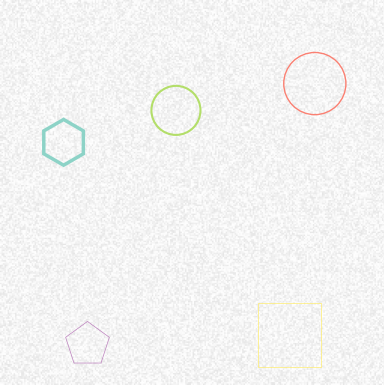[{"shape": "hexagon", "thickness": 2.5, "radius": 0.3, "center": [0.165, 0.63]}, {"shape": "circle", "thickness": 1, "radius": 0.4, "center": [0.818, 0.783]}, {"shape": "circle", "thickness": 1.5, "radius": 0.32, "center": [0.457, 0.713]}, {"shape": "pentagon", "thickness": 0.5, "radius": 0.3, "center": [0.227, 0.105]}, {"shape": "square", "thickness": 0.5, "radius": 0.41, "center": [0.752, 0.13]}]